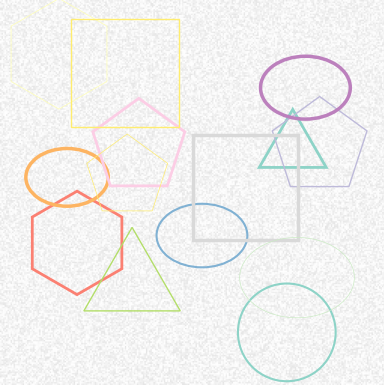[{"shape": "circle", "thickness": 1.5, "radius": 0.63, "center": [0.745, 0.137]}, {"shape": "triangle", "thickness": 2, "radius": 0.5, "center": [0.76, 0.615]}, {"shape": "hexagon", "thickness": 0.5, "radius": 0.72, "center": [0.153, 0.86]}, {"shape": "pentagon", "thickness": 1, "radius": 0.65, "center": [0.83, 0.62]}, {"shape": "hexagon", "thickness": 2, "radius": 0.67, "center": [0.2, 0.369]}, {"shape": "oval", "thickness": 1.5, "radius": 0.59, "center": [0.525, 0.388]}, {"shape": "oval", "thickness": 2.5, "radius": 0.54, "center": [0.174, 0.539]}, {"shape": "triangle", "thickness": 1, "radius": 0.72, "center": [0.343, 0.265]}, {"shape": "pentagon", "thickness": 2, "radius": 0.63, "center": [0.361, 0.619]}, {"shape": "square", "thickness": 2.5, "radius": 0.69, "center": [0.637, 0.513]}, {"shape": "oval", "thickness": 2.5, "radius": 0.58, "center": [0.793, 0.772]}, {"shape": "oval", "thickness": 0.5, "radius": 0.74, "center": [0.771, 0.279]}, {"shape": "pentagon", "thickness": 0.5, "radius": 0.55, "center": [0.33, 0.542]}, {"shape": "square", "thickness": 1, "radius": 0.7, "center": [0.324, 0.81]}]